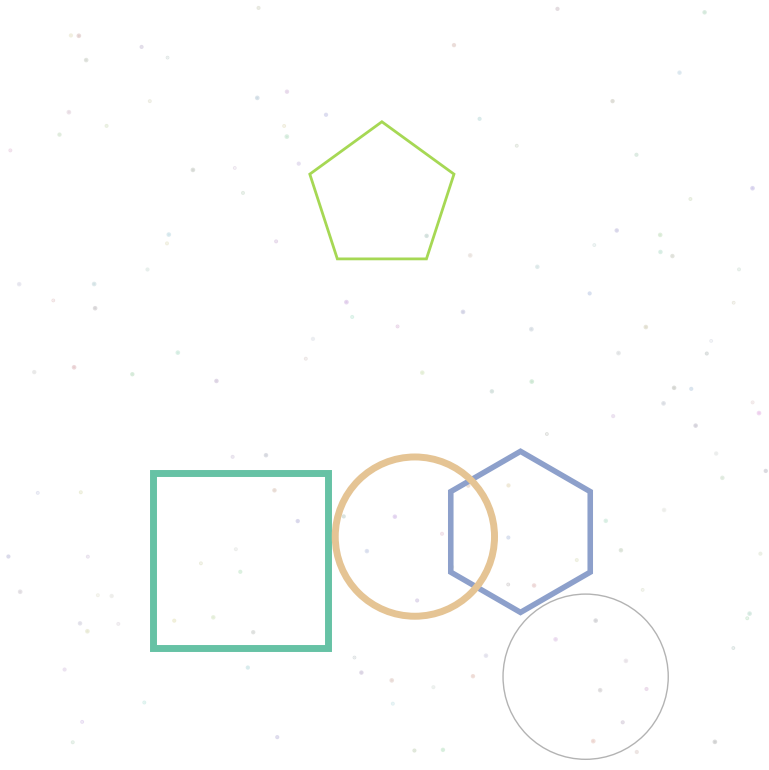[{"shape": "square", "thickness": 2.5, "radius": 0.57, "center": [0.312, 0.272]}, {"shape": "hexagon", "thickness": 2, "radius": 0.52, "center": [0.676, 0.309]}, {"shape": "pentagon", "thickness": 1, "radius": 0.49, "center": [0.496, 0.743]}, {"shape": "circle", "thickness": 2.5, "radius": 0.52, "center": [0.539, 0.303]}, {"shape": "circle", "thickness": 0.5, "radius": 0.54, "center": [0.761, 0.121]}]